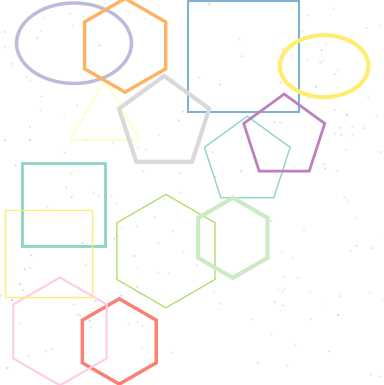[{"shape": "square", "thickness": 2, "radius": 0.54, "center": [0.165, 0.468]}, {"shape": "pentagon", "thickness": 1, "radius": 0.59, "center": [0.642, 0.581]}, {"shape": "triangle", "thickness": 1, "radius": 0.52, "center": [0.273, 0.689]}, {"shape": "oval", "thickness": 2.5, "radius": 0.75, "center": [0.192, 0.888]}, {"shape": "hexagon", "thickness": 2.5, "radius": 0.55, "center": [0.31, 0.113]}, {"shape": "square", "thickness": 1.5, "radius": 0.72, "center": [0.632, 0.853]}, {"shape": "hexagon", "thickness": 2.5, "radius": 0.61, "center": [0.325, 0.882]}, {"shape": "hexagon", "thickness": 1, "radius": 0.74, "center": [0.431, 0.348]}, {"shape": "hexagon", "thickness": 1.5, "radius": 0.7, "center": [0.156, 0.139]}, {"shape": "pentagon", "thickness": 3, "radius": 0.62, "center": [0.426, 0.68]}, {"shape": "pentagon", "thickness": 2, "radius": 0.55, "center": [0.738, 0.645]}, {"shape": "hexagon", "thickness": 3, "radius": 0.52, "center": [0.605, 0.382]}, {"shape": "square", "thickness": 1, "radius": 0.56, "center": [0.126, 0.341]}, {"shape": "oval", "thickness": 3, "radius": 0.57, "center": [0.842, 0.828]}]